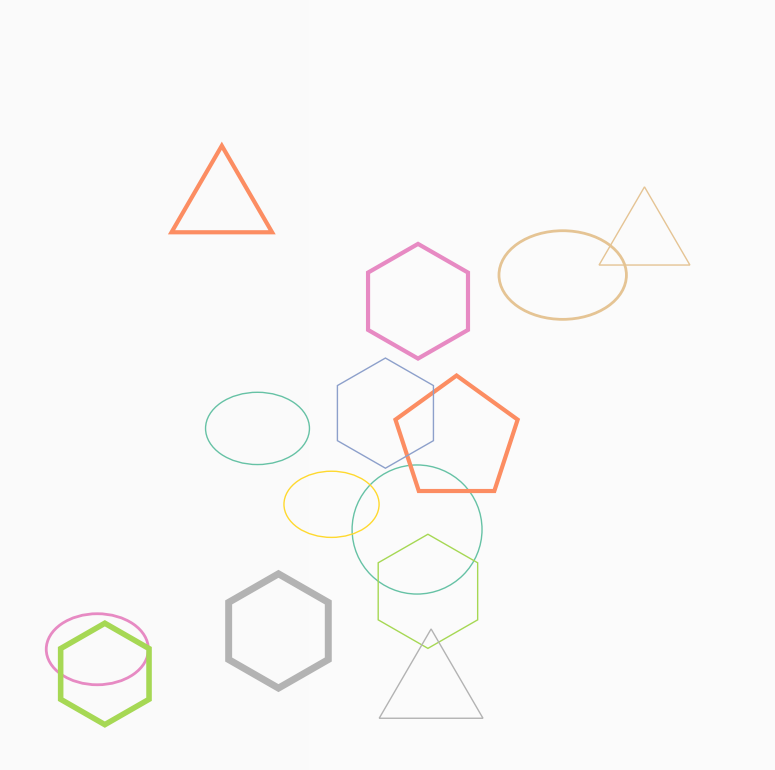[{"shape": "oval", "thickness": 0.5, "radius": 0.34, "center": [0.332, 0.444]}, {"shape": "circle", "thickness": 0.5, "radius": 0.42, "center": [0.538, 0.312]}, {"shape": "triangle", "thickness": 1.5, "radius": 0.37, "center": [0.286, 0.736]}, {"shape": "pentagon", "thickness": 1.5, "radius": 0.41, "center": [0.589, 0.429]}, {"shape": "hexagon", "thickness": 0.5, "radius": 0.36, "center": [0.497, 0.463]}, {"shape": "oval", "thickness": 1, "radius": 0.33, "center": [0.126, 0.157]}, {"shape": "hexagon", "thickness": 1.5, "radius": 0.37, "center": [0.539, 0.609]}, {"shape": "hexagon", "thickness": 2, "radius": 0.33, "center": [0.135, 0.125]}, {"shape": "hexagon", "thickness": 0.5, "radius": 0.37, "center": [0.552, 0.232]}, {"shape": "oval", "thickness": 0.5, "radius": 0.31, "center": [0.428, 0.345]}, {"shape": "oval", "thickness": 1, "radius": 0.41, "center": [0.726, 0.643]}, {"shape": "triangle", "thickness": 0.5, "radius": 0.34, "center": [0.832, 0.69]}, {"shape": "hexagon", "thickness": 2.5, "radius": 0.37, "center": [0.359, 0.181]}, {"shape": "triangle", "thickness": 0.5, "radius": 0.39, "center": [0.556, 0.106]}]